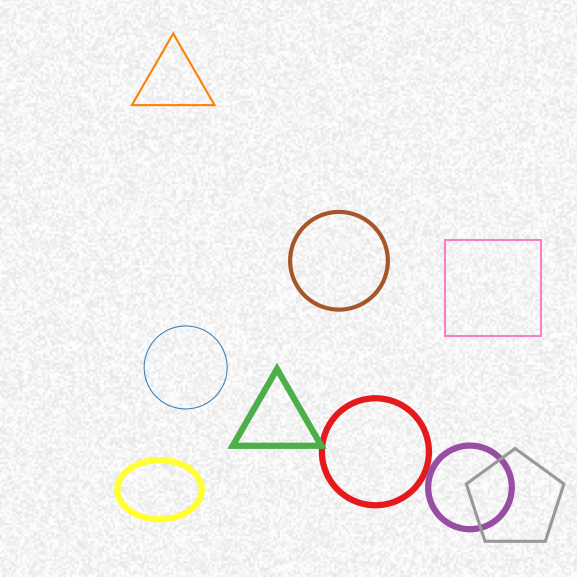[{"shape": "circle", "thickness": 3, "radius": 0.46, "center": [0.65, 0.217]}, {"shape": "circle", "thickness": 0.5, "radius": 0.36, "center": [0.321, 0.363]}, {"shape": "triangle", "thickness": 3, "radius": 0.44, "center": [0.48, 0.272]}, {"shape": "circle", "thickness": 3, "radius": 0.36, "center": [0.814, 0.155]}, {"shape": "triangle", "thickness": 1, "radius": 0.41, "center": [0.3, 0.858]}, {"shape": "oval", "thickness": 3, "radius": 0.37, "center": [0.276, 0.151]}, {"shape": "circle", "thickness": 2, "radius": 0.42, "center": [0.587, 0.548]}, {"shape": "square", "thickness": 1, "radius": 0.41, "center": [0.854, 0.5]}, {"shape": "pentagon", "thickness": 1.5, "radius": 0.44, "center": [0.892, 0.134]}]